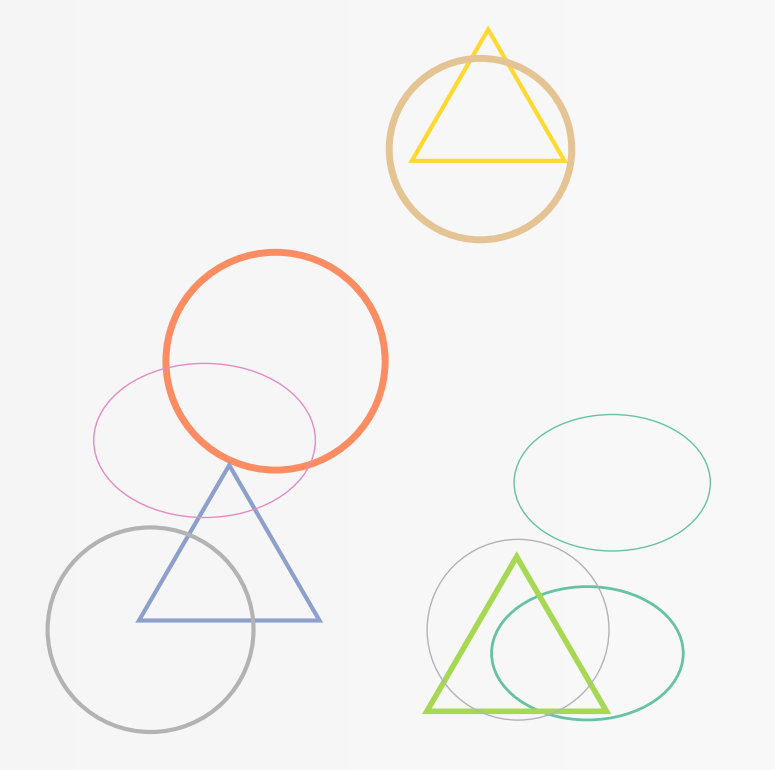[{"shape": "oval", "thickness": 1, "radius": 0.62, "center": [0.758, 0.152]}, {"shape": "oval", "thickness": 0.5, "radius": 0.63, "center": [0.79, 0.373]}, {"shape": "circle", "thickness": 2.5, "radius": 0.71, "center": [0.355, 0.531]}, {"shape": "triangle", "thickness": 1.5, "radius": 0.67, "center": [0.296, 0.261]}, {"shape": "oval", "thickness": 0.5, "radius": 0.72, "center": [0.264, 0.428]}, {"shape": "triangle", "thickness": 2, "radius": 0.67, "center": [0.667, 0.143]}, {"shape": "triangle", "thickness": 1.5, "radius": 0.57, "center": [0.63, 0.848]}, {"shape": "circle", "thickness": 2.5, "radius": 0.59, "center": [0.62, 0.806]}, {"shape": "circle", "thickness": 0.5, "radius": 0.59, "center": [0.668, 0.182]}, {"shape": "circle", "thickness": 1.5, "radius": 0.66, "center": [0.194, 0.182]}]